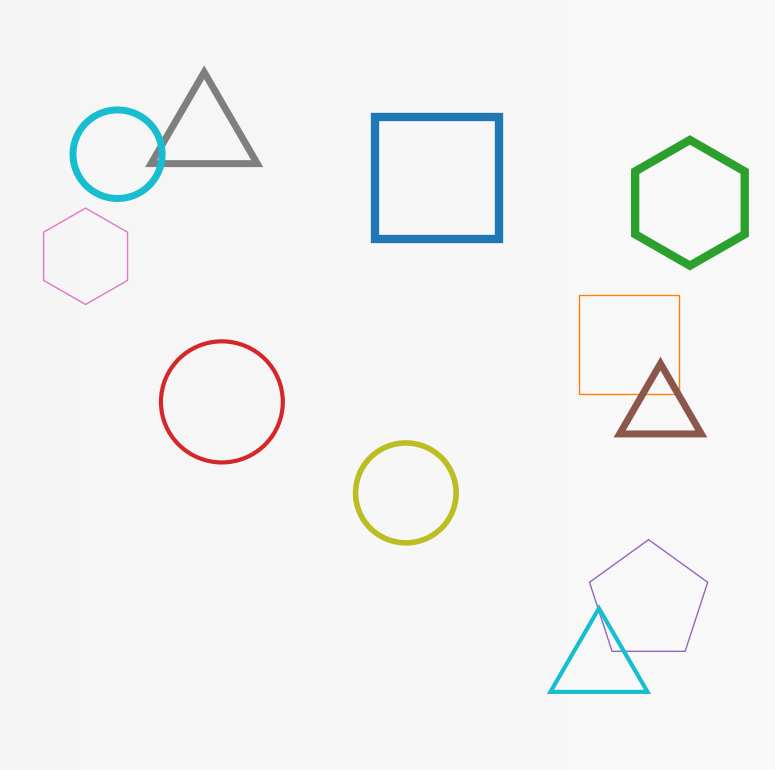[{"shape": "square", "thickness": 3, "radius": 0.4, "center": [0.564, 0.769]}, {"shape": "square", "thickness": 0.5, "radius": 0.32, "center": [0.812, 0.553]}, {"shape": "hexagon", "thickness": 3, "radius": 0.41, "center": [0.89, 0.737]}, {"shape": "circle", "thickness": 1.5, "radius": 0.39, "center": [0.286, 0.478]}, {"shape": "pentagon", "thickness": 0.5, "radius": 0.4, "center": [0.837, 0.219]}, {"shape": "triangle", "thickness": 2.5, "radius": 0.3, "center": [0.852, 0.467]}, {"shape": "hexagon", "thickness": 0.5, "radius": 0.31, "center": [0.11, 0.667]}, {"shape": "triangle", "thickness": 2.5, "radius": 0.4, "center": [0.263, 0.827]}, {"shape": "circle", "thickness": 2, "radius": 0.32, "center": [0.524, 0.36]}, {"shape": "triangle", "thickness": 1.5, "radius": 0.36, "center": [0.773, 0.138]}, {"shape": "circle", "thickness": 2.5, "radius": 0.29, "center": [0.152, 0.8]}]